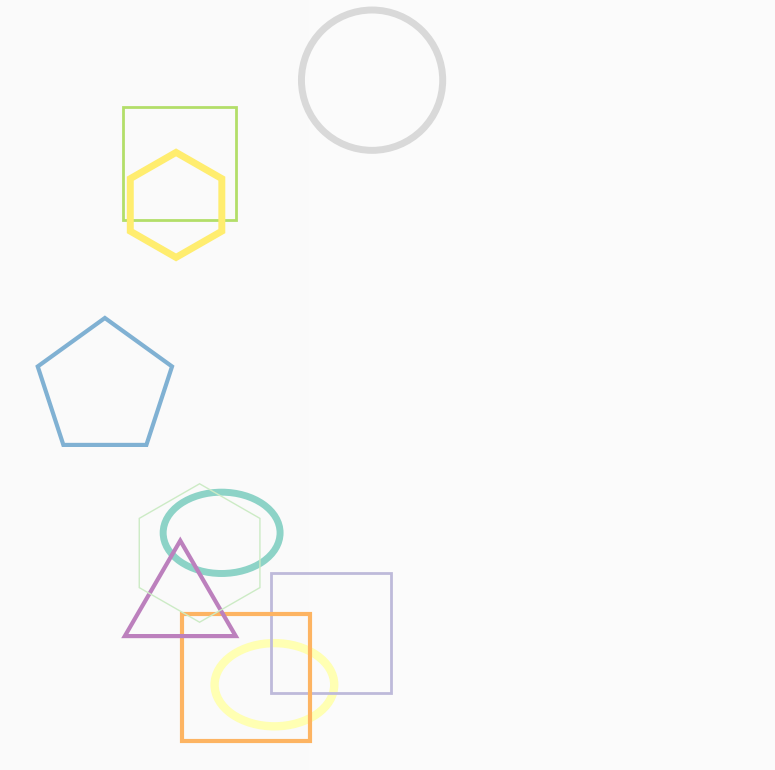[{"shape": "oval", "thickness": 2.5, "radius": 0.38, "center": [0.286, 0.308]}, {"shape": "oval", "thickness": 3, "radius": 0.39, "center": [0.354, 0.111]}, {"shape": "square", "thickness": 1, "radius": 0.39, "center": [0.427, 0.178]}, {"shape": "pentagon", "thickness": 1.5, "radius": 0.46, "center": [0.135, 0.496]}, {"shape": "square", "thickness": 1.5, "radius": 0.41, "center": [0.317, 0.12]}, {"shape": "square", "thickness": 1, "radius": 0.36, "center": [0.232, 0.788]}, {"shape": "circle", "thickness": 2.5, "radius": 0.46, "center": [0.48, 0.896]}, {"shape": "triangle", "thickness": 1.5, "radius": 0.41, "center": [0.233, 0.215]}, {"shape": "hexagon", "thickness": 0.5, "radius": 0.45, "center": [0.258, 0.282]}, {"shape": "hexagon", "thickness": 2.5, "radius": 0.34, "center": [0.227, 0.734]}]